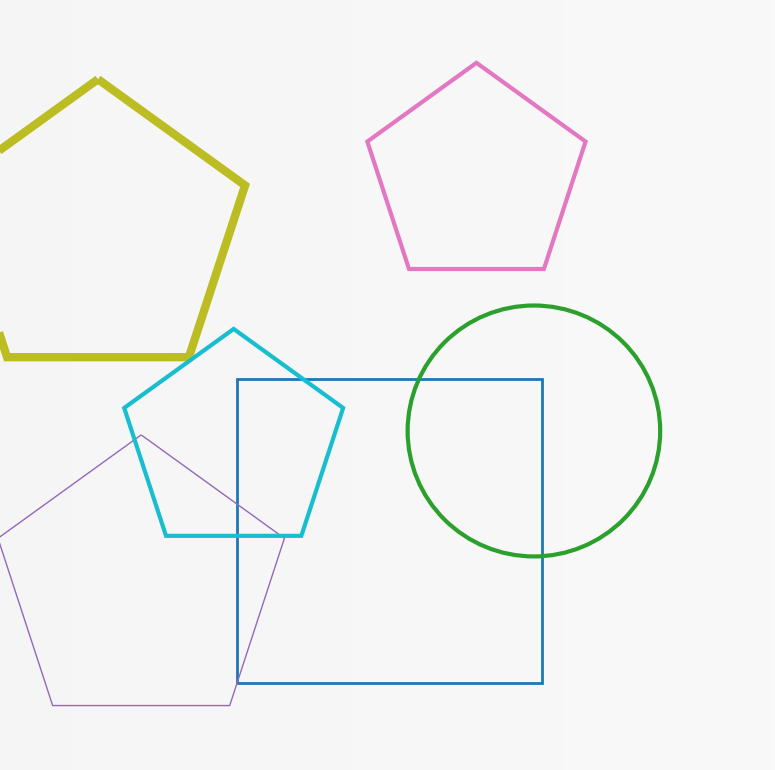[{"shape": "square", "thickness": 1, "radius": 0.99, "center": [0.503, 0.31]}, {"shape": "circle", "thickness": 1.5, "radius": 0.81, "center": [0.689, 0.44]}, {"shape": "pentagon", "thickness": 0.5, "radius": 0.97, "center": [0.182, 0.241]}, {"shape": "pentagon", "thickness": 1.5, "radius": 0.74, "center": [0.615, 0.77]}, {"shape": "pentagon", "thickness": 3, "radius": 1.0, "center": [0.126, 0.698]}, {"shape": "pentagon", "thickness": 1.5, "radius": 0.74, "center": [0.302, 0.424]}]